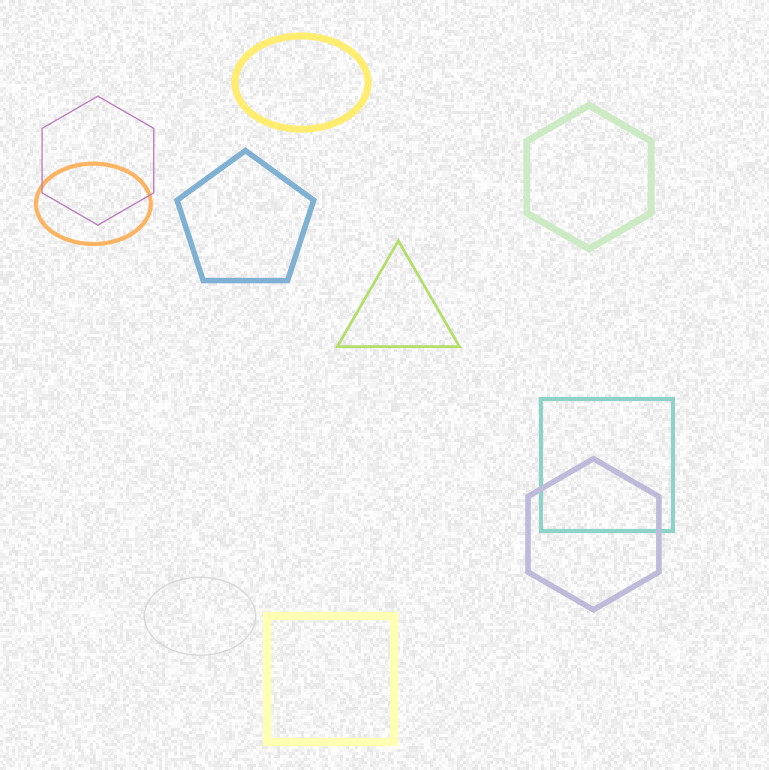[{"shape": "square", "thickness": 1.5, "radius": 0.43, "center": [0.788, 0.396]}, {"shape": "square", "thickness": 3, "radius": 0.41, "center": [0.429, 0.118]}, {"shape": "hexagon", "thickness": 2, "radius": 0.49, "center": [0.771, 0.306]}, {"shape": "pentagon", "thickness": 2, "radius": 0.47, "center": [0.319, 0.711]}, {"shape": "oval", "thickness": 1.5, "radius": 0.37, "center": [0.121, 0.735]}, {"shape": "triangle", "thickness": 1, "radius": 0.46, "center": [0.517, 0.596]}, {"shape": "oval", "thickness": 0.5, "radius": 0.36, "center": [0.26, 0.2]}, {"shape": "hexagon", "thickness": 0.5, "radius": 0.42, "center": [0.127, 0.791]}, {"shape": "hexagon", "thickness": 2.5, "radius": 0.47, "center": [0.765, 0.77]}, {"shape": "oval", "thickness": 2.5, "radius": 0.43, "center": [0.392, 0.893]}]